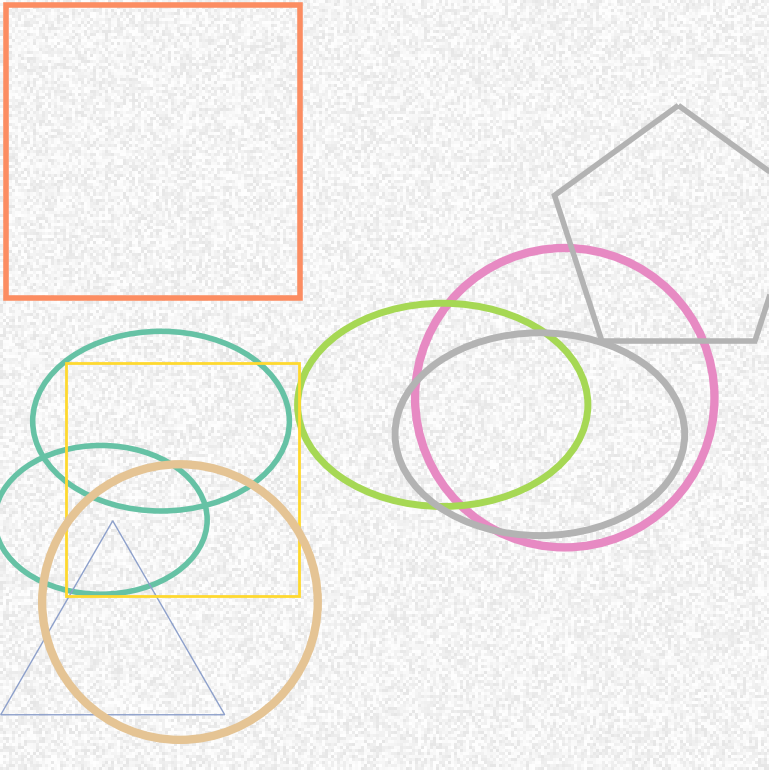[{"shape": "oval", "thickness": 2, "radius": 0.83, "center": [0.209, 0.453]}, {"shape": "oval", "thickness": 2, "radius": 0.69, "center": [0.131, 0.325]}, {"shape": "square", "thickness": 2, "radius": 0.95, "center": [0.199, 0.803]}, {"shape": "triangle", "thickness": 0.5, "radius": 0.84, "center": [0.146, 0.156]}, {"shape": "circle", "thickness": 3, "radius": 0.97, "center": [0.733, 0.484]}, {"shape": "oval", "thickness": 2.5, "radius": 0.94, "center": [0.575, 0.474]}, {"shape": "square", "thickness": 1, "radius": 0.76, "center": [0.237, 0.377]}, {"shape": "circle", "thickness": 3, "radius": 0.89, "center": [0.234, 0.218]}, {"shape": "oval", "thickness": 2.5, "radius": 0.94, "center": [0.701, 0.436]}, {"shape": "pentagon", "thickness": 2, "radius": 0.85, "center": [0.881, 0.694]}]